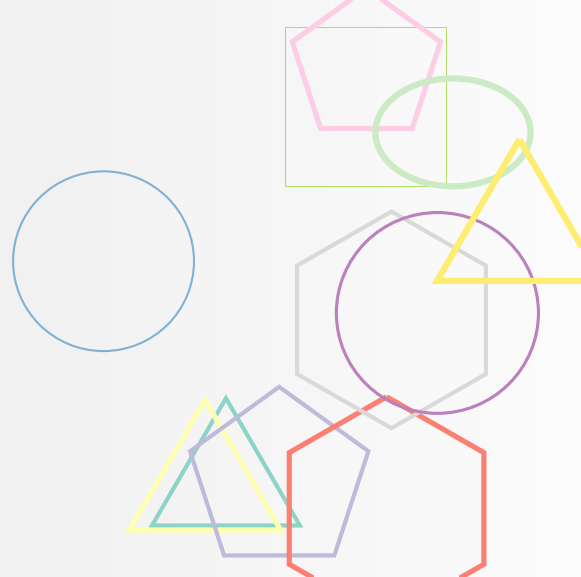[{"shape": "triangle", "thickness": 2, "radius": 0.73, "center": [0.389, 0.163]}, {"shape": "triangle", "thickness": 2.5, "radius": 0.75, "center": [0.353, 0.156]}, {"shape": "pentagon", "thickness": 2, "radius": 0.81, "center": [0.48, 0.168]}, {"shape": "hexagon", "thickness": 2.5, "radius": 0.97, "center": [0.665, 0.119]}, {"shape": "circle", "thickness": 1, "radius": 0.78, "center": [0.178, 0.547]}, {"shape": "square", "thickness": 0.5, "radius": 0.69, "center": [0.629, 0.814]}, {"shape": "pentagon", "thickness": 2.5, "radius": 0.67, "center": [0.63, 0.885]}, {"shape": "hexagon", "thickness": 2, "radius": 0.94, "center": [0.673, 0.445]}, {"shape": "circle", "thickness": 1.5, "radius": 0.87, "center": [0.753, 0.457]}, {"shape": "oval", "thickness": 3, "radius": 0.67, "center": [0.779, 0.77]}, {"shape": "triangle", "thickness": 3, "radius": 0.82, "center": [0.894, 0.594]}]